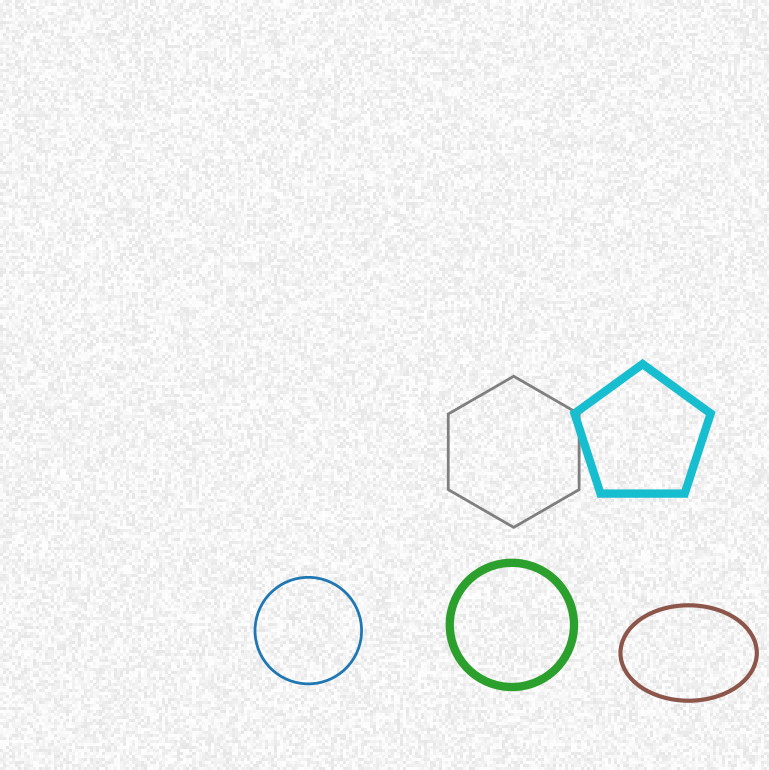[{"shape": "circle", "thickness": 1, "radius": 0.35, "center": [0.4, 0.181]}, {"shape": "circle", "thickness": 3, "radius": 0.4, "center": [0.665, 0.188]}, {"shape": "oval", "thickness": 1.5, "radius": 0.44, "center": [0.894, 0.152]}, {"shape": "hexagon", "thickness": 1, "radius": 0.49, "center": [0.667, 0.413]}, {"shape": "pentagon", "thickness": 3, "radius": 0.46, "center": [0.835, 0.434]}]